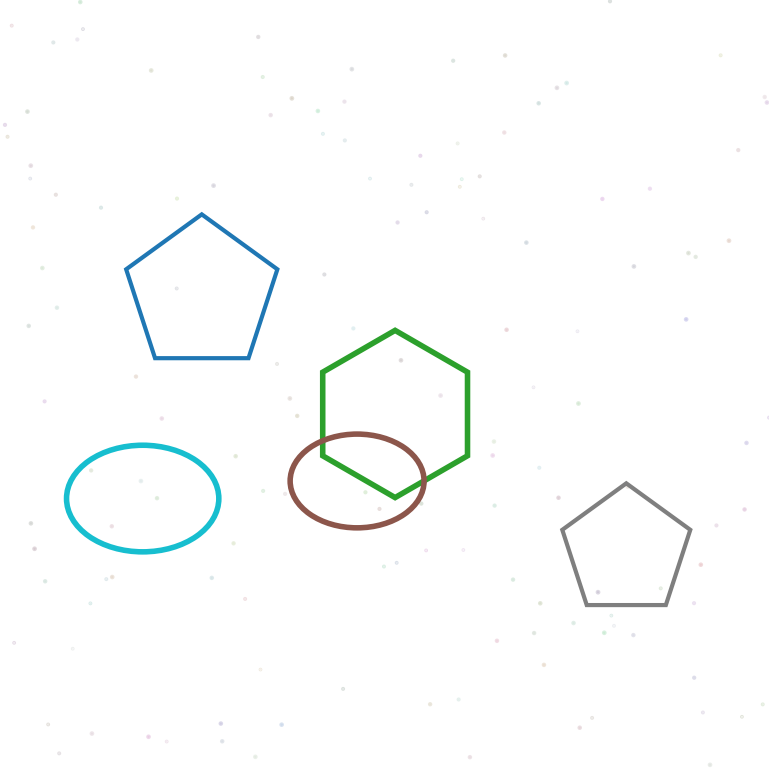[{"shape": "pentagon", "thickness": 1.5, "radius": 0.52, "center": [0.262, 0.618]}, {"shape": "hexagon", "thickness": 2, "radius": 0.54, "center": [0.513, 0.462]}, {"shape": "oval", "thickness": 2, "radius": 0.43, "center": [0.464, 0.375]}, {"shape": "pentagon", "thickness": 1.5, "radius": 0.44, "center": [0.813, 0.285]}, {"shape": "oval", "thickness": 2, "radius": 0.49, "center": [0.185, 0.353]}]